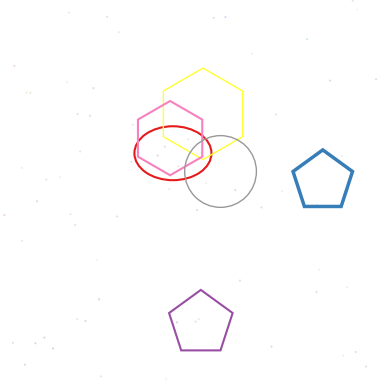[{"shape": "oval", "thickness": 1.5, "radius": 0.5, "center": [0.449, 0.602]}, {"shape": "pentagon", "thickness": 2.5, "radius": 0.41, "center": [0.838, 0.529]}, {"shape": "pentagon", "thickness": 1.5, "radius": 0.43, "center": [0.522, 0.16]}, {"shape": "hexagon", "thickness": 1, "radius": 0.59, "center": [0.527, 0.704]}, {"shape": "hexagon", "thickness": 1.5, "radius": 0.48, "center": [0.442, 0.641]}, {"shape": "circle", "thickness": 1, "radius": 0.47, "center": [0.573, 0.555]}]